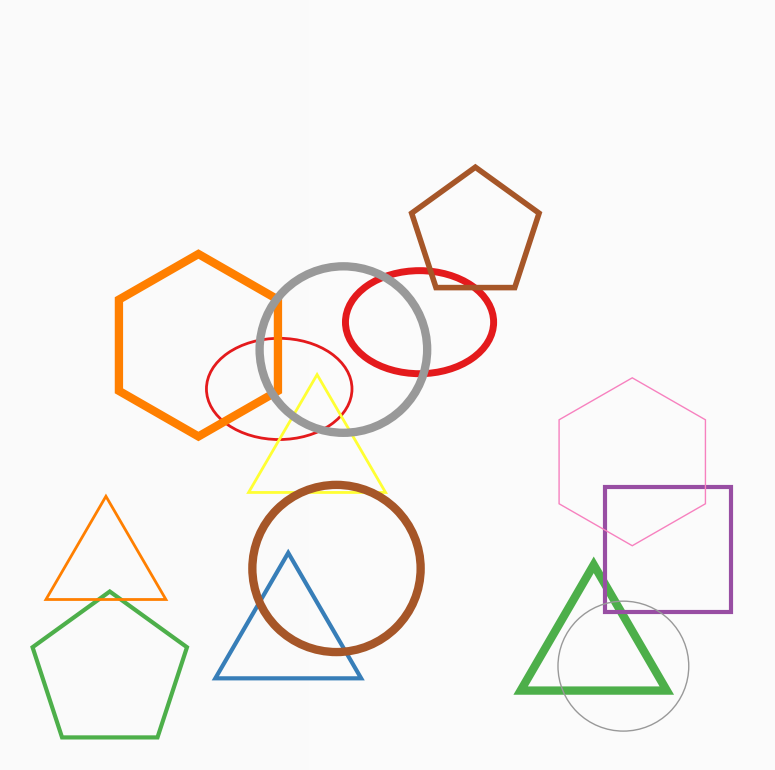[{"shape": "oval", "thickness": 2.5, "radius": 0.48, "center": [0.541, 0.582]}, {"shape": "oval", "thickness": 1, "radius": 0.47, "center": [0.36, 0.495]}, {"shape": "triangle", "thickness": 1.5, "radius": 0.54, "center": [0.372, 0.173]}, {"shape": "triangle", "thickness": 3, "radius": 0.54, "center": [0.766, 0.158]}, {"shape": "pentagon", "thickness": 1.5, "radius": 0.52, "center": [0.142, 0.127]}, {"shape": "square", "thickness": 1.5, "radius": 0.41, "center": [0.862, 0.286]}, {"shape": "hexagon", "thickness": 3, "radius": 0.59, "center": [0.256, 0.552]}, {"shape": "triangle", "thickness": 1, "radius": 0.45, "center": [0.137, 0.266]}, {"shape": "triangle", "thickness": 1, "radius": 0.51, "center": [0.409, 0.411]}, {"shape": "circle", "thickness": 3, "radius": 0.54, "center": [0.434, 0.262]}, {"shape": "pentagon", "thickness": 2, "radius": 0.43, "center": [0.613, 0.696]}, {"shape": "hexagon", "thickness": 0.5, "radius": 0.55, "center": [0.816, 0.4]}, {"shape": "circle", "thickness": 0.5, "radius": 0.42, "center": [0.804, 0.135]}, {"shape": "circle", "thickness": 3, "radius": 0.54, "center": [0.443, 0.546]}]